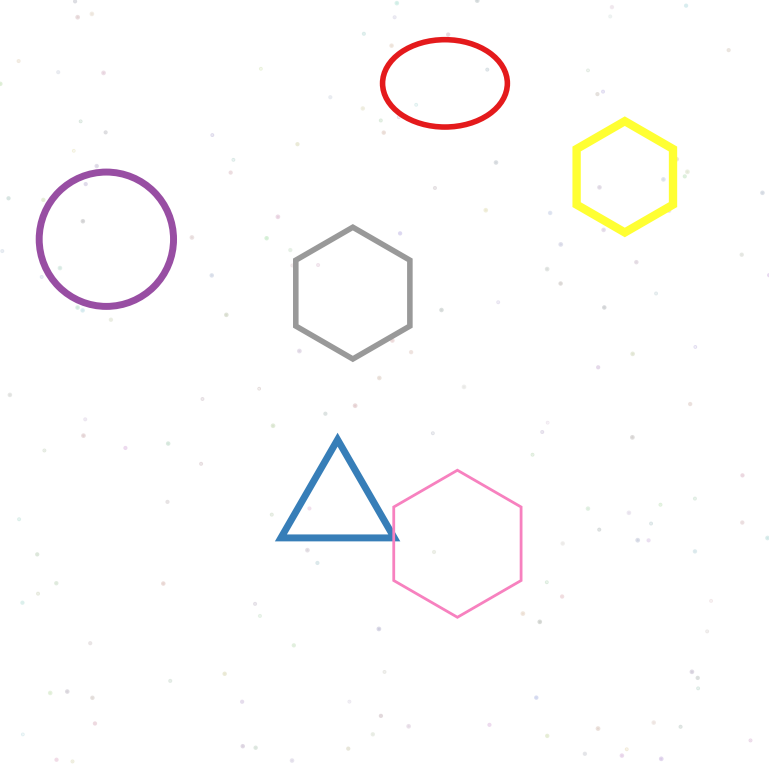[{"shape": "oval", "thickness": 2, "radius": 0.41, "center": [0.578, 0.892]}, {"shape": "triangle", "thickness": 2.5, "radius": 0.43, "center": [0.438, 0.344]}, {"shape": "circle", "thickness": 2.5, "radius": 0.44, "center": [0.138, 0.689]}, {"shape": "hexagon", "thickness": 3, "radius": 0.36, "center": [0.811, 0.77]}, {"shape": "hexagon", "thickness": 1, "radius": 0.48, "center": [0.594, 0.294]}, {"shape": "hexagon", "thickness": 2, "radius": 0.43, "center": [0.458, 0.619]}]